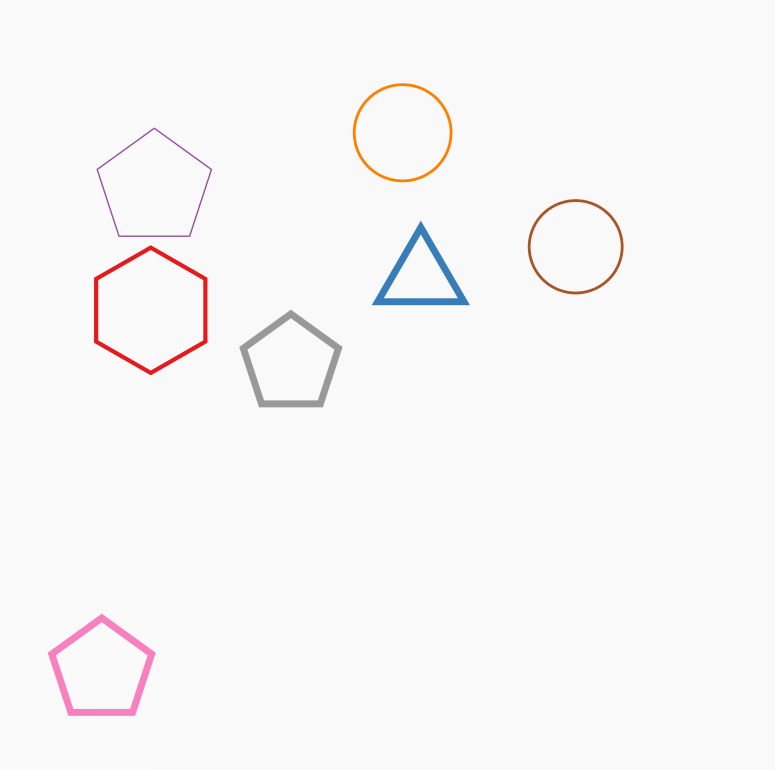[{"shape": "hexagon", "thickness": 1.5, "radius": 0.41, "center": [0.195, 0.597]}, {"shape": "triangle", "thickness": 2.5, "radius": 0.32, "center": [0.543, 0.64]}, {"shape": "pentagon", "thickness": 0.5, "radius": 0.39, "center": [0.199, 0.756]}, {"shape": "circle", "thickness": 1, "radius": 0.31, "center": [0.52, 0.828]}, {"shape": "circle", "thickness": 1, "radius": 0.3, "center": [0.743, 0.679]}, {"shape": "pentagon", "thickness": 2.5, "radius": 0.34, "center": [0.131, 0.13]}, {"shape": "pentagon", "thickness": 2.5, "radius": 0.32, "center": [0.375, 0.528]}]